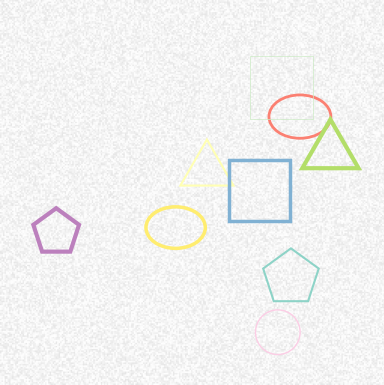[{"shape": "pentagon", "thickness": 1.5, "radius": 0.38, "center": [0.756, 0.279]}, {"shape": "triangle", "thickness": 1.5, "radius": 0.4, "center": [0.537, 0.558]}, {"shape": "oval", "thickness": 2, "radius": 0.4, "center": [0.779, 0.697]}, {"shape": "square", "thickness": 2.5, "radius": 0.39, "center": [0.674, 0.505]}, {"shape": "triangle", "thickness": 3, "radius": 0.42, "center": [0.858, 0.605]}, {"shape": "circle", "thickness": 1, "radius": 0.29, "center": [0.722, 0.137]}, {"shape": "pentagon", "thickness": 3, "radius": 0.31, "center": [0.146, 0.397]}, {"shape": "square", "thickness": 0.5, "radius": 0.41, "center": [0.732, 0.772]}, {"shape": "oval", "thickness": 2.5, "radius": 0.39, "center": [0.456, 0.409]}]